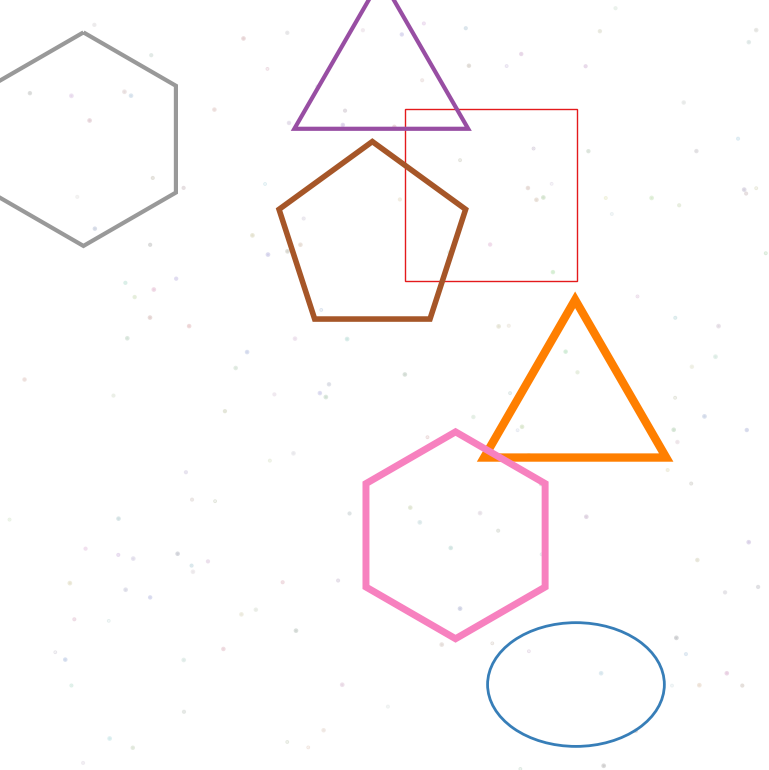[{"shape": "square", "thickness": 0.5, "radius": 0.56, "center": [0.637, 0.746]}, {"shape": "oval", "thickness": 1, "radius": 0.57, "center": [0.748, 0.111]}, {"shape": "triangle", "thickness": 1.5, "radius": 0.65, "center": [0.495, 0.898]}, {"shape": "triangle", "thickness": 3, "radius": 0.68, "center": [0.747, 0.474]}, {"shape": "pentagon", "thickness": 2, "radius": 0.64, "center": [0.484, 0.689]}, {"shape": "hexagon", "thickness": 2.5, "radius": 0.67, "center": [0.592, 0.305]}, {"shape": "hexagon", "thickness": 1.5, "radius": 0.69, "center": [0.108, 0.819]}]